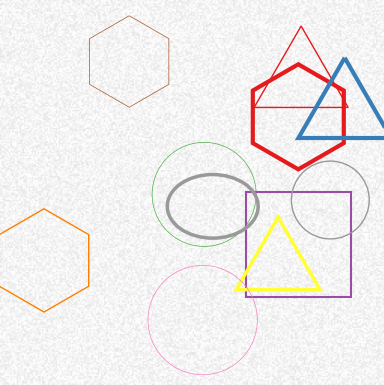[{"shape": "triangle", "thickness": 1, "radius": 0.7, "center": [0.782, 0.791]}, {"shape": "hexagon", "thickness": 3, "radius": 0.68, "center": [0.775, 0.697]}, {"shape": "triangle", "thickness": 3, "radius": 0.69, "center": [0.895, 0.711]}, {"shape": "circle", "thickness": 0.5, "radius": 0.68, "center": [0.53, 0.495]}, {"shape": "square", "thickness": 1.5, "radius": 0.68, "center": [0.775, 0.365]}, {"shape": "hexagon", "thickness": 1, "radius": 0.67, "center": [0.114, 0.324]}, {"shape": "triangle", "thickness": 2.5, "radius": 0.63, "center": [0.722, 0.31]}, {"shape": "hexagon", "thickness": 0.5, "radius": 0.59, "center": [0.336, 0.84]}, {"shape": "circle", "thickness": 0.5, "radius": 0.71, "center": [0.526, 0.169]}, {"shape": "oval", "thickness": 2.5, "radius": 0.59, "center": [0.552, 0.464]}, {"shape": "circle", "thickness": 1, "radius": 0.51, "center": [0.858, 0.481]}]